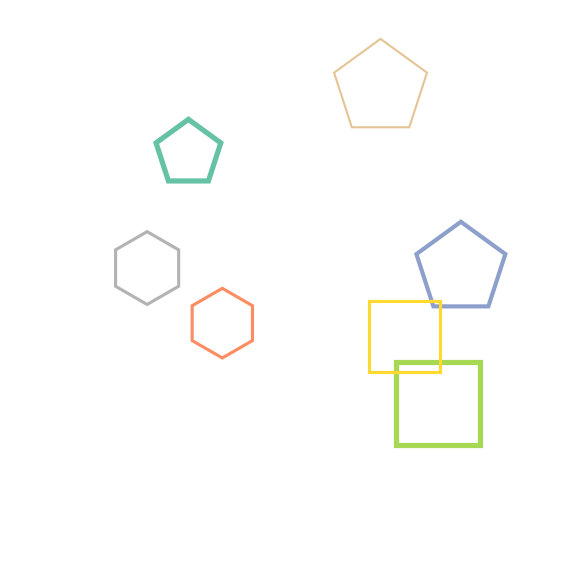[{"shape": "pentagon", "thickness": 2.5, "radius": 0.29, "center": [0.326, 0.733]}, {"shape": "hexagon", "thickness": 1.5, "radius": 0.3, "center": [0.385, 0.44]}, {"shape": "pentagon", "thickness": 2, "radius": 0.4, "center": [0.798, 0.534]}, {"shape": "square", "thickness": 2.5, "radius": 0.36, "center": [0.759, 0.301]}, {"shape": "square", "thickness": 1.5, "radius": 0.31, "center": [0.701, 0.416]}, {"shape": "pentagon", "thickness": 1, "radius": 0.42, "center": [0.659, 0.847]}, {"shape": "hexagon", "thickness": 1.5, "radius": 0.32, "center": [0.255, 0.535]}]